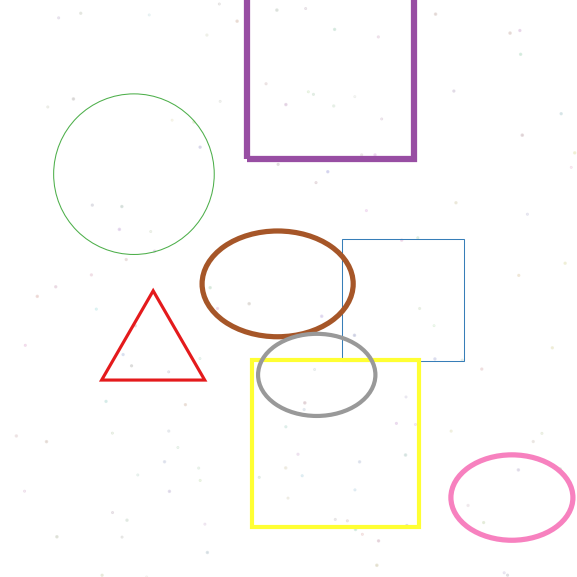[{"shape": "triangle", "thickness": 1.5, "radius": 0.52, "center": [0.265, 0.393]}, {"shape": "square", "thickness": 0.5, "radius": 0.53, "center": [0.697, 0.48]}, {"shape": "circle", "thickness": 0.5, "radius": 0.7, "center": [0.232, 0.698]}, {"shape": "square", "thickness": 3, "radius": 0.72, "center": [0.573, 0.869]}, {"shape": "square", "thickness": 2, "radius": 0.72, "center": [0.581, 0.232]}, {"shape": "oval", "thickness": 2.5, "radius": 0.65, "center": [0.481, 0.508]}, {"shape": "oval", "thickness": 2.5, "radius": 0.53, "center": [0.886, 0.138]}, {"shape": "oval", "thickness": 2, "radius": 0.51, "center": [0.548, 0.35]}]